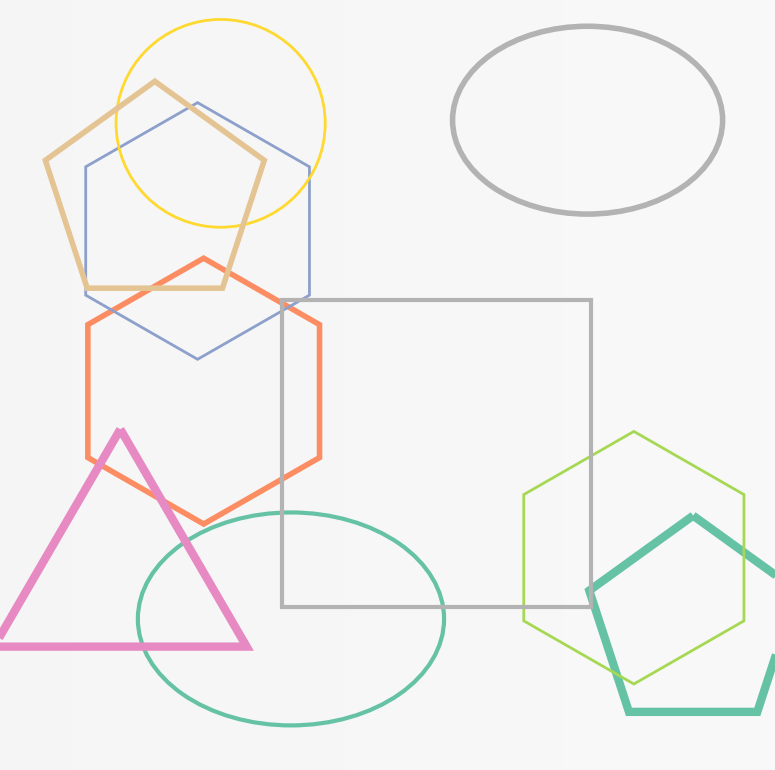[{"shape": "pentagon", "thickness": 3, "radius": 0.7, "center": [0.894, 0.189]}, {"shape": "oval", "thickness": 1.5, "radius": 0.99, "center": [0.375, 0.196]}, {"shape": "hexagon", "thickness": 2, "radius": 0.86, "center": [0.263, 0.492]}, {"shape": "hexagon", "thickness": 1, "radius": 0.83, "center": [0.255, 0.7]}, {"shape": "triangle", "thickness": 3, "radius": 0.94, "center": [0.155, 0.254]}, {"shape": "hexagon", "thickness": 1, "radius": 0.82, "center": [0.818, 0.276]}, {"shape": "circle", "thickness": 1, "radius": 0.67, "center": [0.285, 0.84]}, {"shape": "pentagon", "thickness": 2, "radius": 0.74, "center": [0.2, 0.746]}, {"shape": "oval", "thickness": 2, "radius": 0.87, "center": [0.758, 0.844]}, {"shape": "square", "thickness": 1.5, "radius": 1.0, "center": [0.563, 0.411]}]